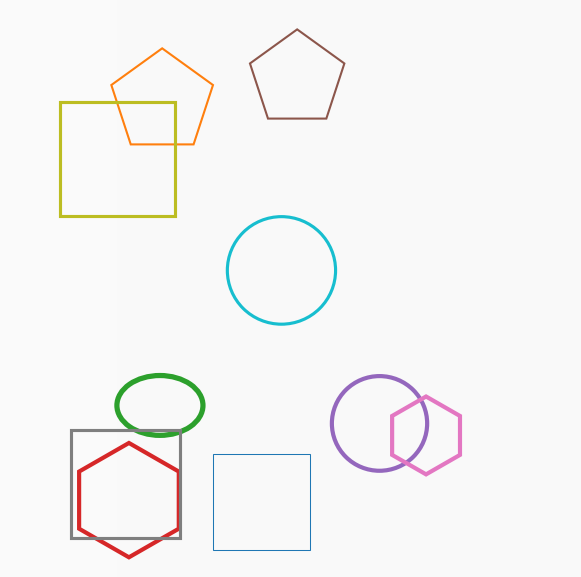[{"shape": "square", "thickness": 0.5, "radius": 0.42, "center": [0.45, 0.131]}, {"shape": "pentagon", "thickness": 1, "radius": 0.46, "center": [0.279, 0.823]}, {"shape": "oval", "thickness": 2.5, "radius": 0.37, "center": [0.275, 0.297]}, {"shape": "hexagon", "thickness": 2, "radius": 0.49, "center": [0.222, 0.133]}, {"shape": "circle", "thickness": 2, "radius": 0.41, "center": [0.653, 0.266]}, {"shape": "pentagon", "thickness": 1, "radius": 0.43, "center": [0.511, 0.863]}, {"shape": "hexagon", "thickness": 2, "radius": 0.34, "center": [0.733, 0.245]}, {"shape": "square", "thickness": 1.5, "radius": 0.47, "center": [0.216, 0.161]}, {"shape": "square", "thickness": 1.5, "radius": 0.49, "center": [0.203, 0.724]}, {"shape": "circle", "thickness": 1.5, "radius": 0.47, "center": [0.484, 0.531]}]